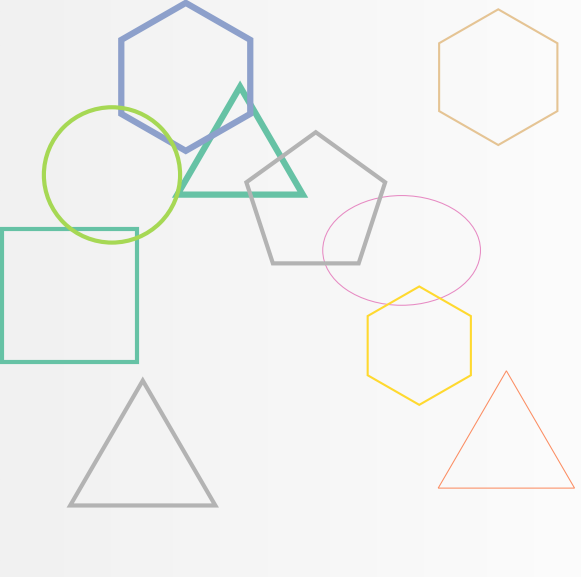[{"shape": "triangle", "thickness": 3, "radius": 0.62, "center": [0.413, 0.724]}, {"shape": "square", "thickness": 2, "radius": 0.58, "center": [0.119, 0.487]}, {"shape": "triangle", "thickness": 0.5, "radius": 0.68, "center": [0.871, 0.222]}, {"shape": "hexagon", "thickness": 3, "radius": 0.64, "center": [0.32, 0.866]}, {"shape": "oval", "thickness": 0.5, "radius": 0.68, "center": [0.691, 0.566]}, {"shape": "circle", "thickness": 2, "radius": 0.59, "center": [0.193, 0.696]}, {"shape": "hexagon", "thickness": 1, "radius": 0.51, "center": [0.721, 0.401]}, {"shape": "hexagon", "thickness": 1, "radius": 0.59, "center": [0.857, 0.866]}, {"shape": "triangle", "thickness": 2, "radius": 0.72, "center": [0.246, 0.196]}, {"shape": "pentagon", "thickness": 2, "radius": 0.63, "center": [0.543, 0.645]}]